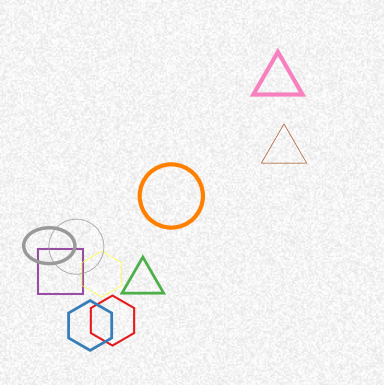[{"shape": "hexagon", "thickness": 1.5, "radius": 0.32, "center": [0.292, 0.167]}, {"shape": "hexagon", "thickness": 2, "radius": 0.32, "center": [0.234, 0.155]}, {"shape": "triangle", "thickness": 2, "radius": 0.31, "center": [0.371, 0.27]}, {"shape": "square", "thickness": 1.5, "radius": 0.29, "center": [0.157, 0.294]}, {"shape": "circle", "thickness": 3, "radius": 0.41, "center": [0.445, 0.491]}, {"shape": "hexagon", "thickness": 0.5, "radius": 0.3, "center": [0.265, 0.288]}, {"shape": "triangle", "thickness": 0.5, "radius": 0.34, "center": [0.738, 0.61]}, {"shape": "triangle", "thickness": 3, "radius": 0.37, "center": [0.722, 0.791]}, {"shape": "oval", "thickness": 2.5, "radius": 0.33, "center": [0.128, 0.362]}, {"shape": "circle", "thickness": 0.5, "radius": 0.36, "center": [0.198, 0.359]}]